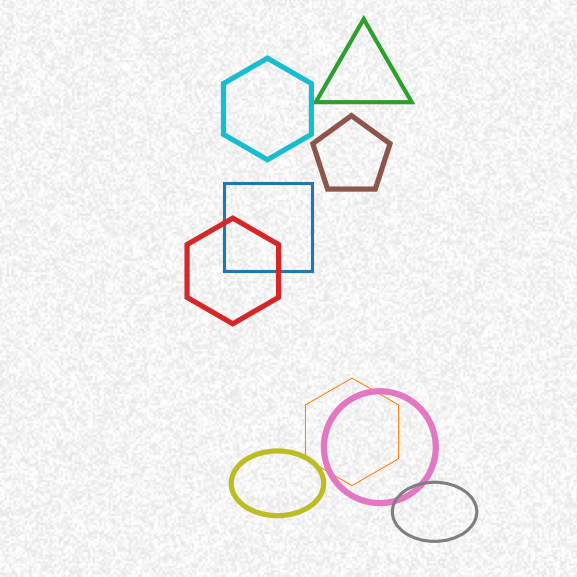[{"shape": "square", "thickness": 1.5, "radius": 0.38, "center": [0.464, 0.606]}, {"shape": "hexagon", "thickness": 0.5, "radius": 0.47, "center": [0.61, 0.251]}, {"shape": "triangle", "thickness": 2, "radius": 0.48, "center": [0.63, 0.87]}, {"shape": "hexagon", "thickness": 2.5, "radius": 0.46, "center": [0.403, 0.53]}, {"shape": "pentagon", "thickness": 2.5, "radius": 0.35, "center": [0.609, 0.729]}, {"shape": "circle", "thickness": 3, "radius": 0.48, "center": [0.658, 0.225]}, {"shape": "oval", "thickness": 1.5, "radius": 0.37, "center": [0.753, 0.113]}, {"shape": "oval", "thickness": 2.5, "radius": 0.4, "center": [0.48, 0.162]}, {"shape": "hexagon", "thickness": 2.5, "radius": 0.44, "center": [0.463, 0.81]}]